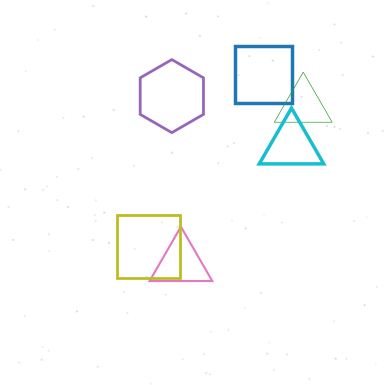[{"shape": "square", "thickness": 2.5, "radius": 0.37, "center": [0.684, 0.807]}, {"shape": "triangle", "thickness": 0.5, "radius": 0.43, "center": [0.788, 0.726]}, {"shape": "hexagon", "thickness": 2, "radius": 0.47, "center": [0.446, 0.75]}, {"shape": "triangle", "thickness": 1.5, "radius": 0.47, "center": [0.47, 0.317]}, {"shape": "square", "thickness": 2, "radius": 0.41, "center": [0.385, 0.359]}, {"shape": "triangle", "thickness": 2.5, "radius": 0.48, "center": [0.757, 0.623]}]